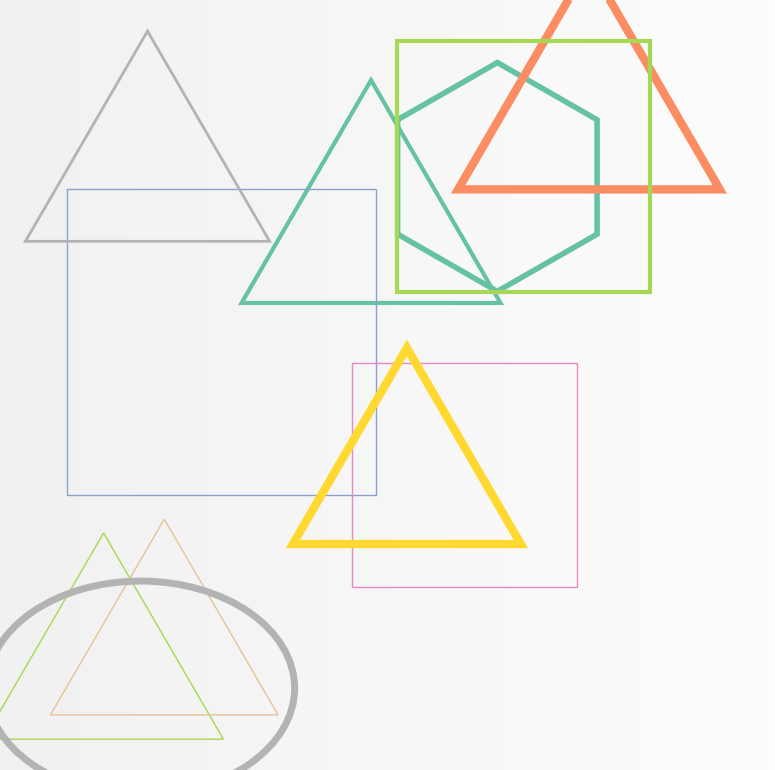[{"shape": "hexagon", "thickness": 2, "radius": 0.74, "center": [0.642, 0.77]}, {"shape": "triangle", "thickness": 1.5, "radius": 0.96, "center": [0.479, 0.703]}, {"shape": "triangle", "thickness": 3, "radius": 0.97, "center": [0.76, 0.852]}, {"shape": "square", "thickness": 0.5, "radius": 1.0, "center": [0.286, 0.556]}, {"shape": "square", "thickness": 0.5, "radius": 0.73, "center": [0.599, 0.383]}, {"shape": "triangle", "thickness": 0.5, "radius": 0.89, "center": [0.134, 0.129]}, {"shape": "square", "thickness": 1.5, "radius": 0.82, "center": [0.675, 0.784]}, {"shape": "triangle", "thickness": 3, "radius": 0.85, "center": [0.525, 0.378]}, {"shape": "triangle", "thickness": 0.5, "radius": 0.85, "center": [0.212, 0.156]}, {"shape": "triangle", "thickness": 1, "radius": 0.91, "center": [0.19, 0.778]}, {"shape": "oval", "thickness": 2.5, "radius": 0.99, "center": [0.181, 0.106]}]